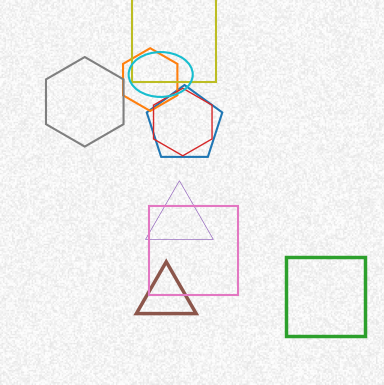[{"shape": "pentagon", "thickness": 1.5, "radius": 0.52, "center": [0.479, 0.676]}, {"shape": "hexagon", "thickness": 1.5, "radius": 0.41, "center": [0.39, 0.793]}, {"shape": "square", "thickness": 2.5, "radius": 0.51, "center": [0.845, 0.23]}, {"shape": "hexagon", "thickness": 1, "radius": 0.44, "center": [0.475, 0.683]}, {"shape": "triangle", "thickness": 0.5, "radius": 0.51, "center": [0.466, 0.429]}, {"shape": "triangle", "thickness": 2.5, "radius": 0.45, "center": [0.432, 0.23]}, {"shape": "square", "thickness": 1.5, "radius": 0.58, "center": [0.504, 0.35]}, {"shape": "hexagon", "thickness": 1.5, "radius": 0.58, "center": [0.22, 0.736]}, {"shape": "square", "thickness": 1.5, "radius": 0.55, "center": [0.452, 0.898]}, {"shape": "oval", "thickness": 1.5, "radius": 0.42, "center": [0.417, 0.806]}]